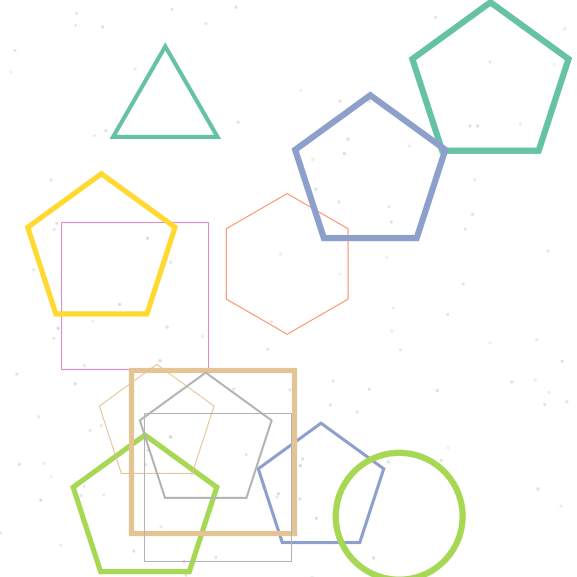[{"shape": "triangle", "thickness": 2, "radius": 0.52, "center": [0.286, 0.814]}, {"shape": "pentagon", "thickness": 3, "radius": 0.71, "center": [0.849, 0.853]}, {"shape": "hexagon", "thickness": 0.5, "radius": 0.61, "center": [0.497, 0.542]}, {"shape": "pentagon", "thickness": 1.5, "radius": 0.57, "center": [0.556, 0.152]}, {"shape": "pentagon", "thickness": 3, "radius": 0.68, "center": [0.641, 0.697]}, {"shape": "square", "thickness": 0.5, "radius": 0.64, "center": [0.233, 0.488]}, {"shape": "circle", "thickness": 3, "radius": 0.55, "center": [0.691, 0.105]}, {"shape": "pentagon", "thickness": 2.5, "radius": 0.65, "center": [0.251, 0.115]}, {"shape": "pentagon", "thickness": 2.5, "radius": 0.67, "center": [0.176, 0.564]}, {"shape": "pentagon", "thickness": 0.5, "radius": 0.52, "center": [0.271, 0.264]}, {"shape": "square", "thickness": 2.5, "radius": 0.71, "center": [0.368, 0.217]}, {"shape": "square", "thickness": 0.5, "radius": 0.64, "center": [0.376, 0.156]}, {"shape": "pentagon", "thickness": 1, "radius": 0.6, "center": [0.356, 0.234]}]